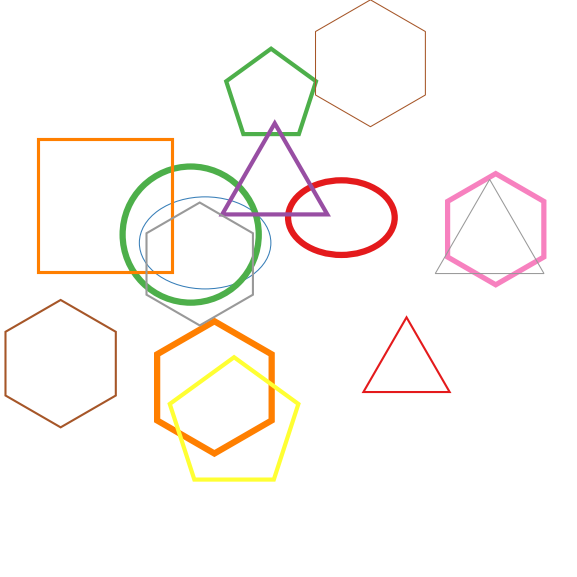[{"shape": "triangle", "thickness": 1, "radius": 0.43, "center": [0.704, 0.363]}, {"shape": "oval", "thickness": 3, "radius": 0.46, "center": [0.591, 0.622]}, {"shape": "oval", "thickness": 0.5, "radius": 0.57, "center": [0.355, 0.579]}, {"shape": "circle", "thickness": 3, "radius": 0.59, "center": [0.33, 0.593]}, {"shape": "pentagon", "thickness": 2, "radius": 0.41, "center": [0.469, 0.833]}, {"shape": "triangle", "thickness": 2, "radius": 0.53, "center": [0.476, 0.68]}, {"shape": "square", "thickness": 1.5, "radius": 0.58, "center": [0.182, 0.643]}, {"shape": "hexagon", "thickness": 3, "radius": 0.57, "center": [0.371, 0.328]}, {"shape": "pentagon", "thickness": 2, "radius": 0.59, "center": [0.405, 0.263]}, {"shape": "hexagon", "thickness": 0.5, "radius": 0.55, "center": [0.641, 0.89]}, {"shape": "hexagon", "thickness": 1, "radius": 0.55, "center": [0.105, 0.369]}, {"shape": "hexagon", "thickness": 2.5, "radius": 0.48, "center": [0.858, 0.602]}, {"shape": "triangle", "thickness": 0.5, "radius": 0.54, "center": [0.848, 0.58]}, {"shape": "hexagon", "thickness": 1, "radius": 0.53, "center": [0.346, 0.542]}]